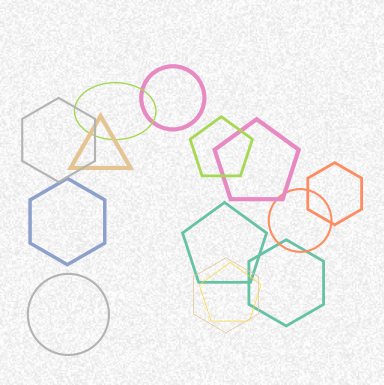[{"shape": "hexagon", "thickness": 2, "radius": 0.56, "center": [0.743, 0.265]}, {"shape": "pentagon", "thickness": 2, "radius": 0.57, "center": [0.583, 0.36]}, {"shape": "circle", "thickness": 1.5, "radius": 0.41, "center": [0.779, 0.427]}, {"shape": "hexagon", "thickness": 2, "radius": 0.4, "center": [0.869, 0.497]}, {"shape": "hexagon", "thickness": 2.5, "radius": 0.56, "center": [0.175, 0.425]}, {"shape": "circle", "thickness": 3, "radius": 0.41, "center": [0.449, 0.746]}, {"shape": "pentagon", "thickness": 3, "radius": 0.57, "center": [0.667, 0.576]}, {"shape": "pentagon", "thickness": 2, "radius": 0.42, "center": [0.575, 0.612]}, {"shape": "oval", "thickness": 1, "radius": 0.53, "center": [0.299, 0.711]}, {"shape": "pentagon", "thickness": 0.5, "radius": 0.42, "center": [0.598, 0.234]}, {"shape": "triangle", "thickness": 3, "radius": 0.45, "center": [0.261, 0.609]}, {"shape": "hexagon", "thickness": 0.5, "radius": 0.49, "center": [0.587, 0.233]}, {"shape": "hexagon", "thickness": 1.5, "radius": 0.55, "center": [0.152, 0.637]}, {"shape": "circle", "thickness": 1.5, "radius": 0.53, "center": [0.178, 0.183]}]